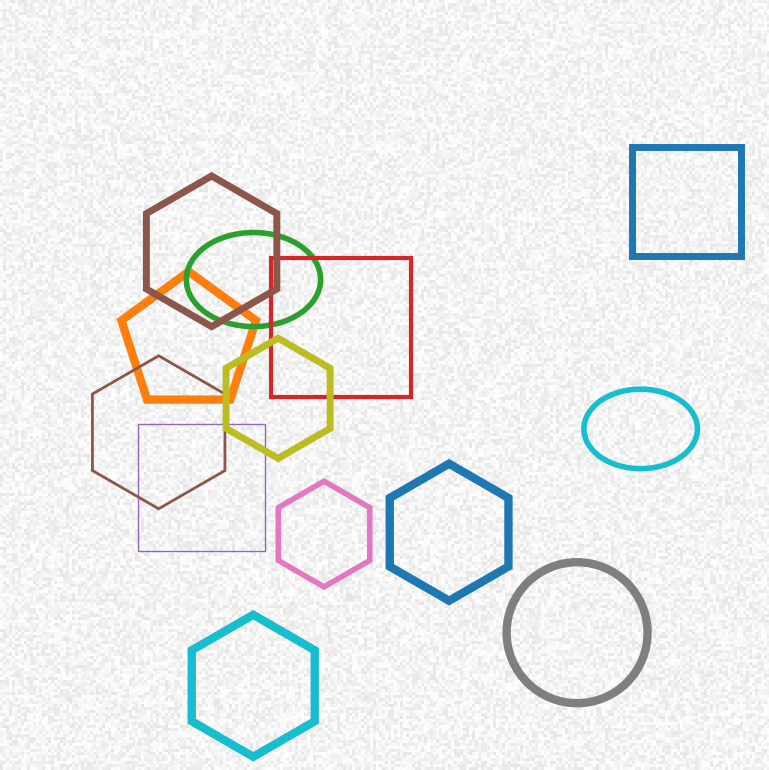[{"shape": "hexagon", "thickness": 3, "radius": 0.44, "center": [0.583, 0.309]}, {"shape": "square", "thickness": 2.5, "radius": 0.35, "center": [0.891, 0.738]}, {"shape": "pentagon", "thickness": 3, "radius": 0.46, "center": [0.245, 0.555]}, {"shape": "oval", "thickness": 2, "radius": 0.44, "center": [0.329, 0.637]}, {"shape": "square", "thickness": 1.5, "radius": 0.45, "center": [0.443, 0.575]}, {"shape": "square", "thickness": 0.5, "radius": 0.41, "center": [0.261, 0.366]}, {"shape": "hexagon", "thickness": 2.5, "radius": 0.49, "center": [0.275, 0.674]}, {"shape": "hexagon", "thickness": 1, "radius": 0.5, "center": [0.206, 0.439]}, {"shape": "hexagon", "thickness": 2, "radius": 0.34, "center": [0.421, 0.306]}, {"shape": "circle", "thickness": 3, "radius": 0.46, "center": [0.749, 0.178]}, {"shape": "hexagon", "thickness": 2.5, "radius": 0.39, "center": [0.361, 0.483]}, {"shape": "hexagon", "thickness": 3, "radius": 0.46, "center": [0.329, 0.109]}, {"shape": "oval", "thickness": 2, "radius": 0.37, "center": [0.832, 0.443]}]